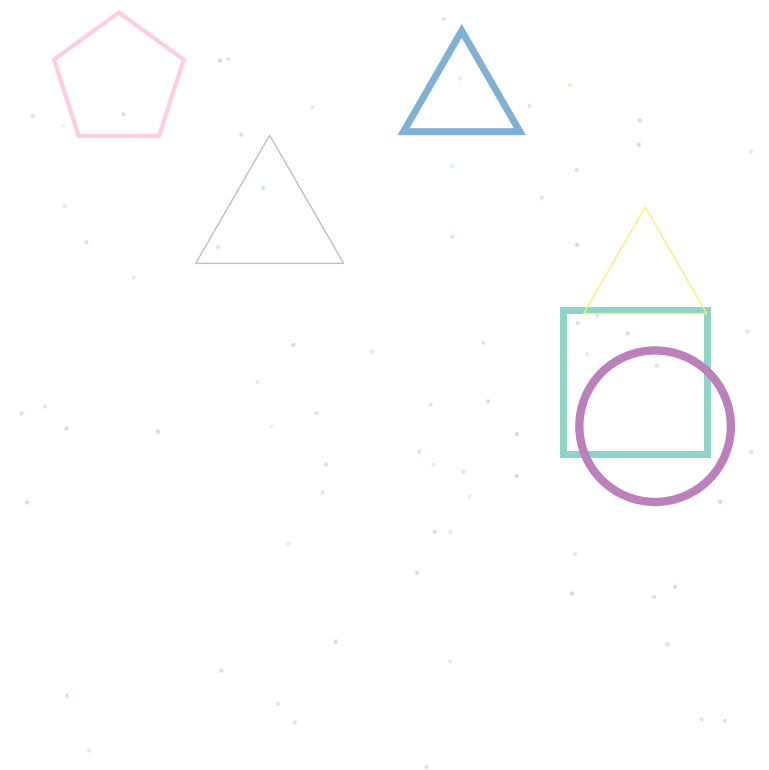[{"shape": "square", "thickness": 2.5, "radius": 0.47, "center": [0.825, 0.504]}, {"shape": "triangle", "thickness": 0.5, "radius": 0.55, "center": [0.35, 0.713]}, {"shape": "triangle", "thickness": 2.5, "radius": 0.44, "center": [0.6, 0.873]}, {"shape": "pentagon", "thickness": 1.5, "radius": 0.44, "center": [0.154, 0.895]}, {"shape": "circle", "thickness": 3, "radius": 0.49, "center": [0.851, 0.446]}, {"shape": "triangle", "thickness": 0.5, "radius": 0.46, "center": [0.838, 0.639]}]